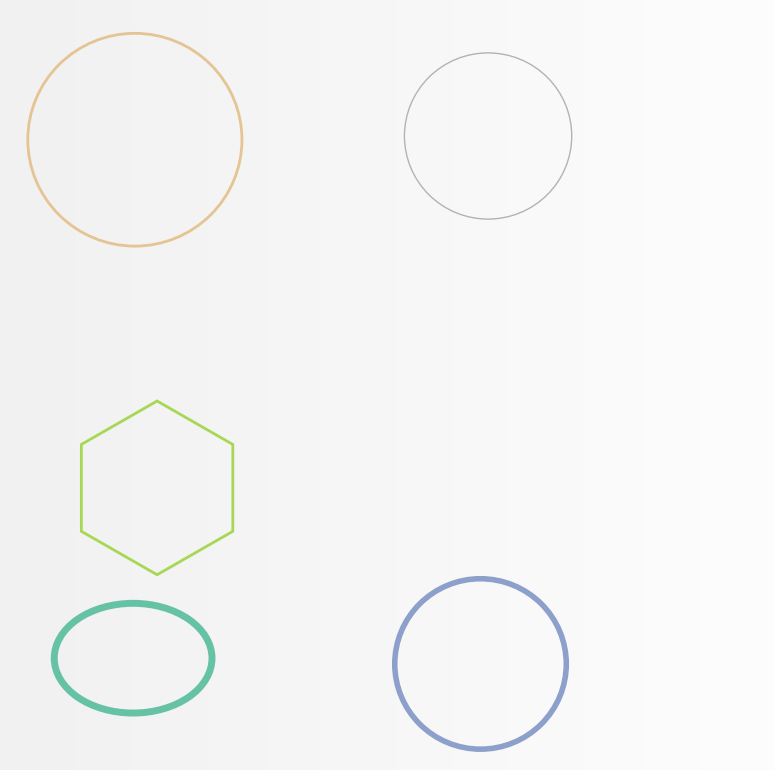[{"shape": "oval", "thickness": 2.5, "radius": 0.51, "center": [0.172, 0.145]}, {"shape": "circle", "thickness": 2, "radius": 0.55, "center": [0.62, 0.138]}, {"shape": "hexagon", "thickness": 1, "radius": 0.56, "center": [0.203, 0.366]}, {"shape": "circle", "thickness": 1, "radius": 0.69, "center": [0.174, 0.819]}, {"shape": "circle", "thickness": 0.5, "radius": 0.54, "center": [0.63, 0.823]}]